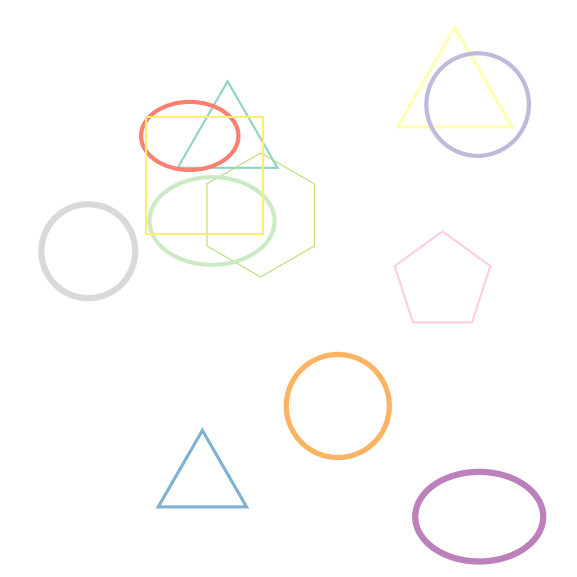[{"shape": "triangle", "thickness": 1, "radius": 0.5, "center": [0.394, 0.758]}, {"shape": "triangle", "thickness": 1.5, "radius": 0.57, "center": [0.787, 0.837]}, {"shape": "circle", "thickness": 2, "radius": 0.44, "center": [0.827, 0.818]}, {"shape": "oval", "thickness": 2, "radius": 0.42, "center": [0.329, 0.764]}, {"shape": "triangle", "thickness": 1.5, "radius": 0.44, "center": [0.35, 0.166]}, {"shape": "circle", "thickness": 2.5, "radius": 0.45, "center": [0.585, 0.296]}, {"shape": "hexagon", "thickness": 0.5, "radius": 0.54, "center": [0.451, 0.627]}, {"shape": "pentagon", "thickness": 1, "radius": 0.44, "center": [0.766, 0.511]}, {"shape": "circle", "thickness": 3, "radius": 0.41, "center": [0.153, 0.564]}, {"shape": "oval", "thickness": 3, "radius": 0.55, "center": [0.83, 0.104]}, {"shape": "oval", "thickness": 2, "radius": 0.54, "center": [0.367, 0.616]}, {"shape": "square", "thickness": 1, "radius": 0.51, "center": [0.354, 0.695]}]